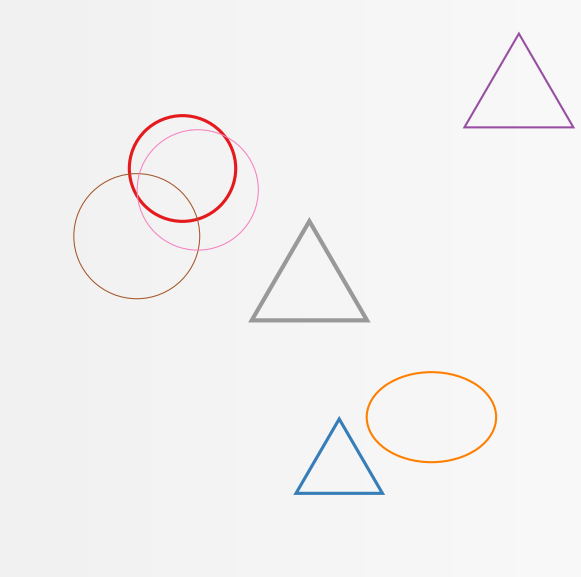[{"shape": "circle", "thickness": 1.5, "radius": 0.46, "center": [0.314, 0.707]}, {"shape": "triangle", "thickness": 1.5, "radius": 0.43, "center": [0.584, 0.188]}, {"shape": "triangle", "thickness": 1, "radius": 0.54, "center": [0.893, 0.833]}, {"shape": "oval", "thickness": 1, "radius": 0.56, "center": [0.742, 0.277]}, {"shape": "circle", "thickness": 0.5, "radius": 0.54, "center": [0.235, 0.59]}, {"shape": "circle", "thickness": 0.5, "radius": 0.52, "center": [0.34, 0.67]}, {"shape": "triangle", "thickness": 2, "radius": 0.57, "center": [0.532, 0.502]}]